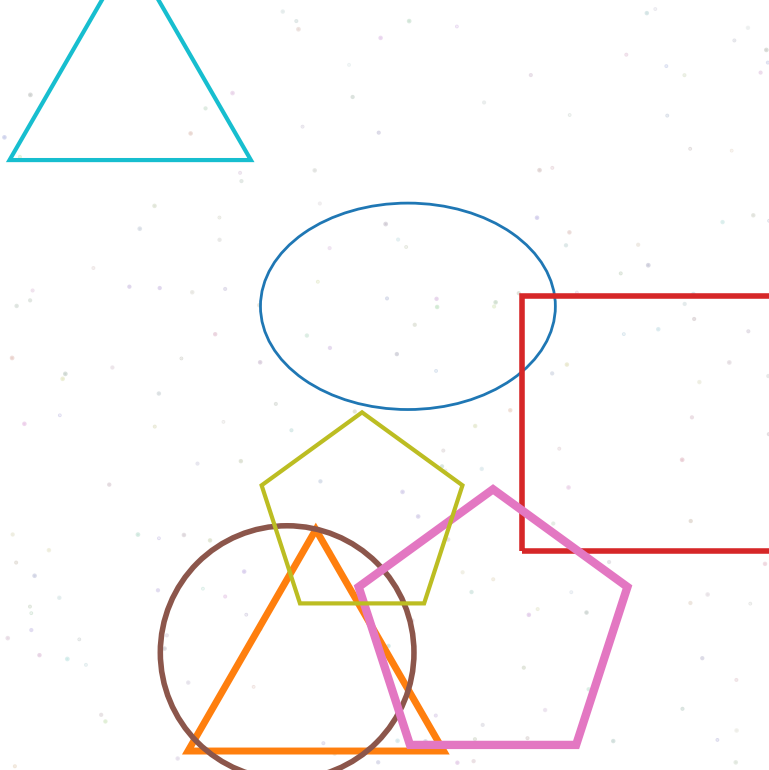[{"shape": "oval", "thickness": 1, "radius": 0.96, "center": [0.53, 0.602]}, {"shape": "triangle", "thickness": 2.5, "radius": 0.96, "center": [0.41, 0.12]}, {"shape": "square", "thickness": 2, "radius": 0.83, "center": [0.844, 0.45]}, {"shape": "circle", "thickness": 2, "radius": 0.82, "center": [0.373, 0.152]}, {"shape": "pentagon", "thickness": 3, "radius": 0.92, "center": [0.64, 0.181]}, {"shape": "pentagon", "thickness": 1.5, "radius": 0.69, "center": [0.47, 0.327]}, {"shape": "triangle", "thickness": 1.5, "radius": 0.9, "center": [0.169, 0.883]}]